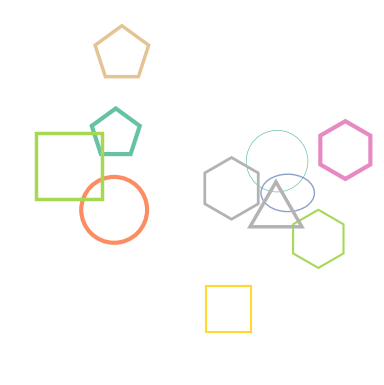[{"shape": "circle", "thickness": 0.5, "radius": 0.4, "center": [0.72, 0.581]}, {"shape": "pentagon", "thickness": 3, "radius": 0.33, "center": [0.301, 0.653]}, {"shape": "circle", "thickness": 3, "radius": 0.43, "center": [0.297, 0.455]}, {"shape": "oval", "thickness": 1, "radius": 0.35, "center": [0.747, 0.499]}, {"shape": "hexagon", "thickness": 3, "radius": 0.38, "center": [0.897, 0.61]}, {"shape": "hexagon", "thickness": 1.5, "radius": 0.38, "center": [0.827, 0.38]}, {"shape": "square", "thickness": 2.5, "radius": 0.43, "center": [0.179, 0.569]}, {"shape": "square", "thickness": 1.5, "radius": 0.3, "center": [0.594, 0.197]}, {"shape": "pentagon", "thickness": 2.5, "radius": 0.37, "center": [0.317, 0.86]}, {"shape": "hexagon", "thickness": 2, "radius": 0.4, "center": [0.601, 0.511]}, {"shape": "triangle", "thickness": 2.5, "radius": 0.39, "center": [0.717, 0.45]}]